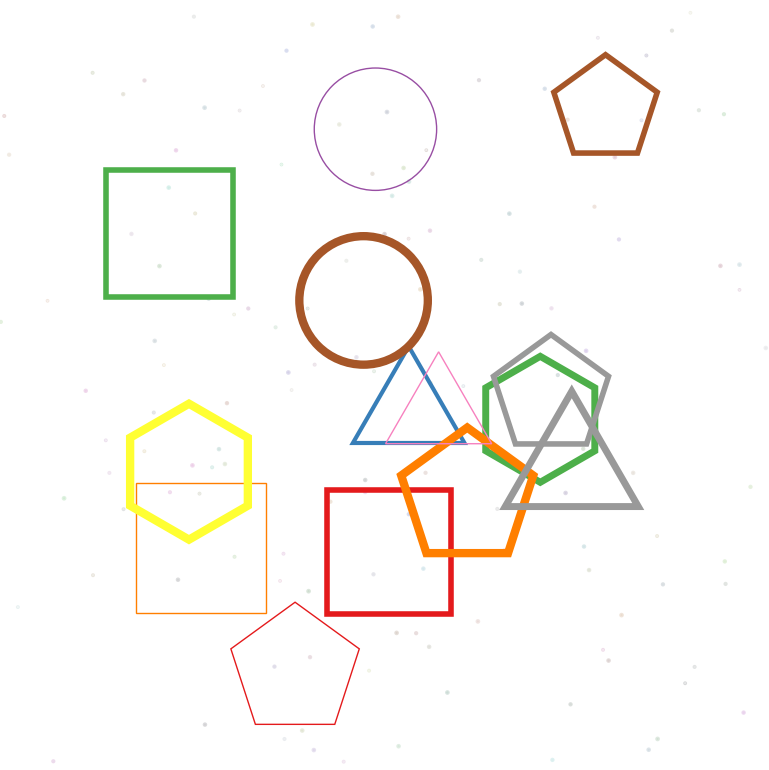[{"shape": "square", "thickness": 2, "radius": 0.4, "center": [0.505, 0.283]}, {"shape": "pentagon", "thickness": 0.5, "radius": 0.44, "center": [0.383, 0.13]}, {"shape": "triangle", "thickness": 1.5, "radius": 0.42, "center": [0.531, 0.467]}, {"shape": "hexagon", "thickness": 2.5, "radius": 0.41, "center": [0.702, 0.455]}, {"shape": "square", "thickness": 2, "radius": 0.41, "center": [0.22, 0.697]}, {"shape": "circle", "thickness": 0.5, "radius": 0.4, "center": [0.488, 0.832]}, {"shape": "square", "thickness": 0.5, "radius": 0.42, "center": [0.262, 0.288]}, {"shape": "pentagon", "thickness": 3, "radius": 0.45, "center": [0.607, 0.355]}, {"shape": "hexagon", "thickness": 3, "radius": 0.44, "center": [0.245, 0.387]}, {"shape": "circle", "thickness": 3, "radius": 0.42, "center": [0.472, 0.61]}, {"shape": "pentagon", "thickness": 2, "radius": 0.35, "center": [0.786, 0.858]}, {"shape": "triangle", "thickness": 0.5, "radius": 0.4, "center": [0.57, 0.464]}, {"shape": "pentagon", "thickness": 2, "radius": 0.39, "center": [0.716, 0.487]}, {"shape": "triangle", "thickness": 2.5, "radius": 0.5, "center": [0.743, 0.392]}]